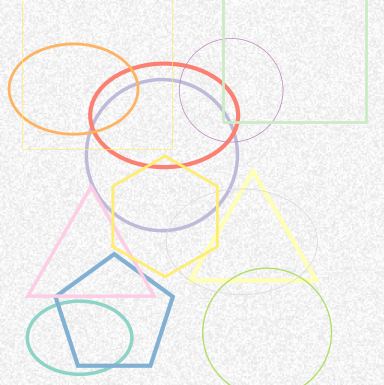[{"shape": "oval", "thickness": 2.5, "radius": 0.68, "center": [0.207, 0.123]}, {"shape": "triangle", "thickness": 3, "radius": 0.95, "center": [0.657, 0.366]}, {"shape": "circle", "thickness": 2.5, "radius": 0.98, "center": [0.421, 0.597]}, {"shape": "oval", "thickness": 3, "radius": 0.96, "center": [0.426, 0.7]}, {"shape": "pentagon", "thickness": 3, "radius": 0.8, "center": [0.297, 0.18]}, {"shape": "oval", "thickness": 2, "radius": 0.84, "center": [0.191, 0.769]}, {"shape": "circle", "thickness": 1, "radius": 0.84, "center": [0.694, 0.136]}, {"shape": "triangle", "thickness": 2.5, "radius": 0.95, "center": [0.237, 0.326]}, {"shape": "oval", "thickness": 0.5, "radius": 0.98, "center": [0.628, 0.372]}, {"shape": "circle", "thickness": 0.5, "radius": 0.67, "center": [0.601, 0.766]}, {"shape": "square", "thickness": 2, "radius": 0.93, "center": [0.765, 0.868]}, {"shape": "square", "thickness": 0.5, "radius": 0.98, "center": [0.251, 0.808]}, {"shape": "hexagon", "thickness": 2, "radius": 0.78, "center": [0.429, 0.438]}]